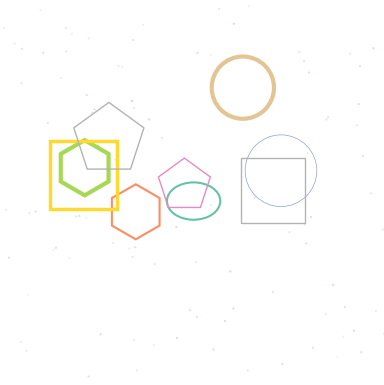[{"shape": "oval", "thickness": 1.5, "radius": 0.35, "center": [0.503, 0.478]}, {"shape": "hexagon", "thickness": 1.5, "radius": 0.36, "center": [0.353, 0.45]}, {"shape": "circle", "thickness": 0.5, "radius": 0.47, "center": [0.73, 0.557]}, {"shape": "pentagon", "thickness": 1, "radius": 0.35, "center": [0.479, 0.518]}, {"shape": "hexagon", "thickness": 3, "radius": 0.36, "center": [0.22, 0.564]}, {"shape": "square", "thickness": 2.5, "radius": 0.44, "center": [0.218, 0.545]}, {"shape": "circle", "thickness": 3, "radius": 0.4, "center": [0.631, 0.772]}, {"shape": "pentagon", "thickness": 1, "radius": 0.48, "center": [0.283, 0.638]}, {"shape": "square", "thickness": 1, "radius": 0.42, "center": [0.709, 0.505]}]